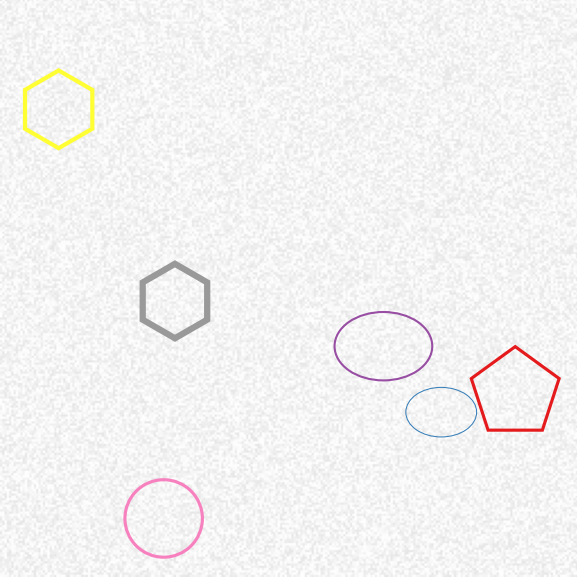[{"shape": "pentagon", "thickness": 1.5, "radius": 0.4, "center": [0.892, 0.319]}, {"shape": "oval", "thickness": 0.5, "radius": 0.31, "center": [0.764, 0.285]}, {"shape": "oval", "thickness": 1, "radius": 0.42, "center": [0.664, 0.4]}, {"shape": "hexagon", "thickness": 2, "radius": 0.34, "center": [0.102, 0.81]}, {"shape": "circle", "thickness": 1.5, "radius": 0.34, "center": [0.283, 0.101]}, {"shape": "hexagon", "thickness": 3, "radius": 0.32, "center": [0.303, 0.478]}]